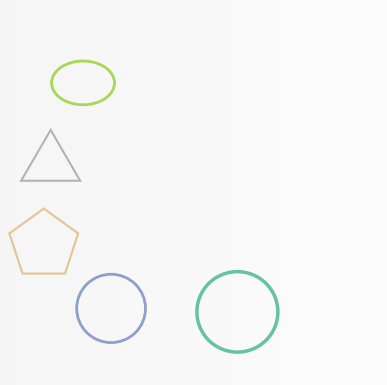[{"shape": "circle", "thickness": 2.5, "radius": 0.52, "center": [0.613, 0.19]}, {"shape": "circle", "thickness": 2, "radius": 0.44, "center": [0.287, 0.199]}, {"shape": "oval", "thickness": 2, "radius": 0.41, "center": [0.214, 0.785]}, {"shape": "pentagon", "thickness": 1.5, "radius": 0.47, "center": [0.113, 0.365]}, {"shape": "triangle", "thickness": 1.5, "radius": 0.44, "center": [0.131, 0.575]}]